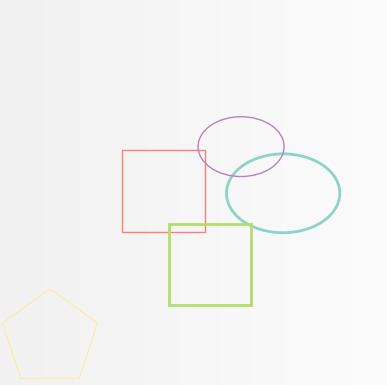[{"shape": "oval", "thickness": 2, "radius": 0.73, "center": [0.731, 0.498]}, {"shape": "square", "thickness": 1, "radius": 0.53, "center": [0.422, 0.504]}, {"shape": "square", "thickness": 2, "radius": 0.53, "center": [0.542, 0.314]}, {"shape": "oval", "thickness": 1, "radius": 0.55, "center": [0.622, 0.619]}, {"shape": "pentagon", "thickness": 0.5, "radius": 0.64, "center": [0.129, 0.122]}]